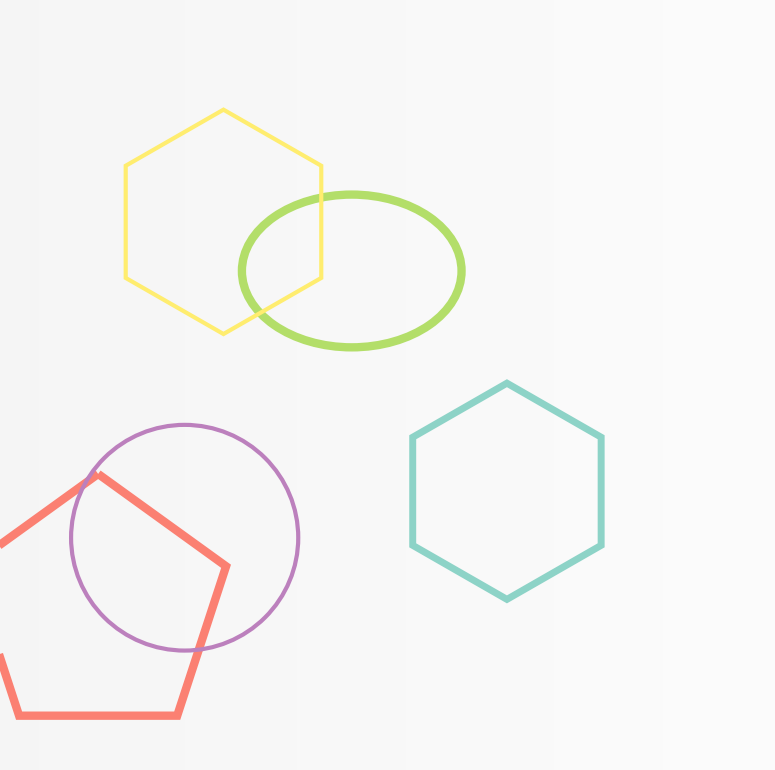[{"shape": "hexagon", "thickness": 2.5, "radius": 0.7, "center": [0.654, 0.362]}, {"shape": "pentagon", "thickness": 3, "radius": 0.87, "center": [0.127, 0.211]}, {"shape": "oval", "thickness": 3, "radius": 0.71, "center": [0.454, 0.648]}, {"shape": "circle", "thickness": 1.5, "radius": 0.73, "center": [0.238, 0.302]}, {"shape": "hexagon", "thickness": 1.5, "radius": 0.73, "center": [0.288, 0.712]}]